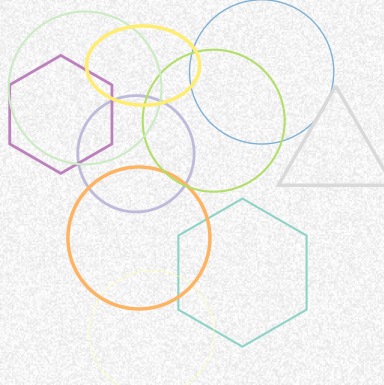[{"shape": "hexagon", "thickness": 1.5, "radius": 0.96, "center": [0.63, 0.292]}, {"shape": "circle", "thickness": 0.5, "radius": 0.81, "center": [0.394, 0.136]}, {"shape": "circle", "thickness": 2, "radius": 0.76, "center": [0.353, 0.601]}, {"shape": "circle", "thickness": 1, "radius": 0.94, "center": [0.68, 0.813]}, {"shape": "circle", "thickness": 2.5, "radius": 0.92, "center": [0.361, 0.382]}, {"shape": "circle", "thickness": 1.5, "radius": 0.92, "center": [0.555, 0.687]}, {"shape": "triangle", "thickness": 2.5, "radius": 0.86, "center": [0.872, 0.605]}, {"shape": "hexagon", "thickness": 2, "radius": 0.77, "center": [0.158, 0.703]}, {"shape": "circle", "thickness": 1.5, "radius": 0.99, "center": [0.221, 0.772]}, {"shape": "oval", "thickness": 2.5, "radius": 0.73, "center": [0.372, 0.83]}]